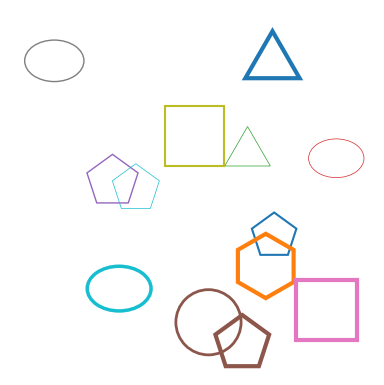[{"shape": "pentagon", "thickness": 1.5, "radius": 0.3, "center": [0.712, 0.387]}, {"shape": "triangle", "thickness": 3, "radius": 0.41, "center": [0.708, 0.838]}, {"shape": "hexagon", "thickness": 3, "radius": 0.42, "center": [0.69, 0.309]}, {"shape": "triangle", "thickness": 0.5, "radius": 0.34, "center": [0.643, 0.603]}, {"shape": "oval", "thickness": 0.5, "radius": 0.36, "center": [0.873, 0.589]}, {"shape": "pentagon", "thickness": 1, "radius": 0.35, "center": [0.292, 0.529]}, {"shape": "circle", "thickness": 2, "radius": 0.42, "center": [0.542, 0.163]}, {"shape": "pentagon", "thickness": 3, "radius": 0.37, "center": [0.629, 0.108]}, {"shape": "square", "thickness": 3, "radius": 0.39, "center": [0.849, 0.195]}, {"shape": "oval", "thickness": 1, "radius": 0.38, "center": [0.141, 0.842]}, {"shape": "square", "thickness": 1.5, "radius": 0.39, "center": [0.505, 0.647]}, {"shape": "pentagon", "thickness": 0.5, "radius": 0.32, "center": [0.353, 0.511]}, {"shape": "oval", "thickness": 2.5, "radius": 0.41, "center": [0.309, 0.25]}]